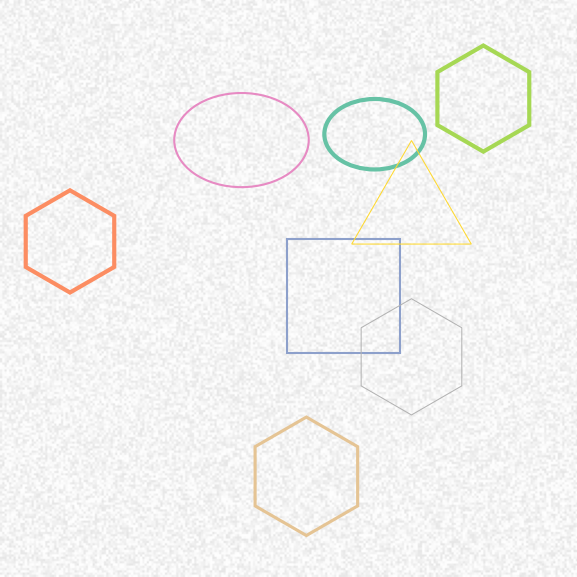[{"shape": "oval", "thickness": 2, "radius": 0.44, "center": [0.649, 0.767]}, {"shape": "hexagon", "thickness": 2, "radius": 0.44, "center": [0.121, 0.581]}, {"shape": "square", "thickness": 1, "radius": 0.49, "center": [0.595, 0.486]}, {"shape": "oval", "thickness": 1, "radius": 0.58, "center": [0.418, 0.757]}, {"shape": "hexagon", "thickness": 2, "radius": 0.46, "center": [0.837, 0.828]}, {"shape": "triangle", "thickness": 0.5, "radius": 0.6, "center": [0.713, 0.636]}, {"shape": "hexagon", "thickness": 1.5, "radius": 0.51, "center": [0.531, 0.174]}, {"shape": "hexagon", "thickness": 0.5, "radius": 0.5, "center": [0.713, 0.381]}]